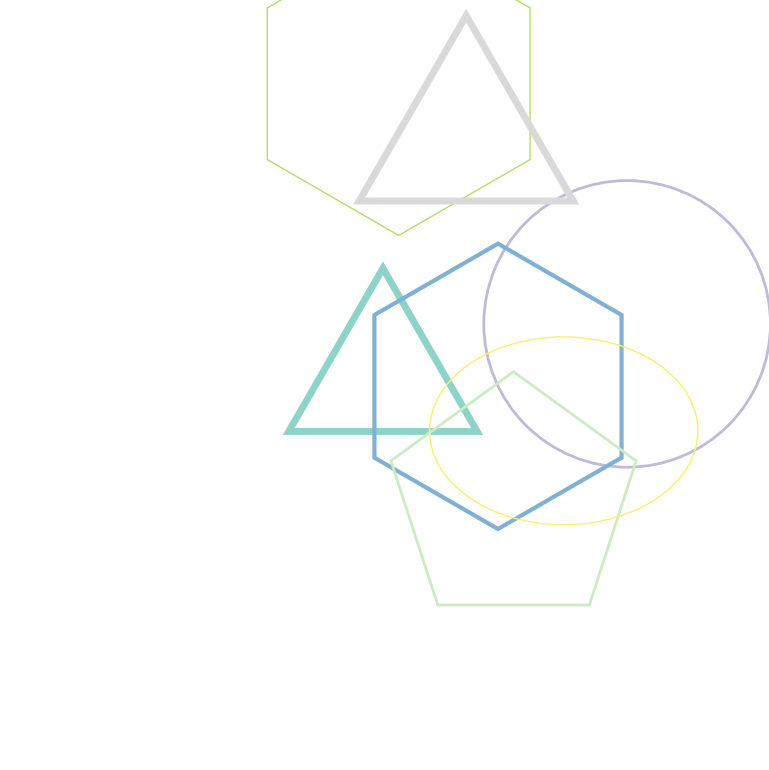[{"shape": "triangle", "thickness": 2.5, "radius": 0.71, "center": [0.497, 0.51]}, {"shape": "circle", "thickness": 1, "radius": 0.93, "center": [0.814, 0.579]}, {"shape": "hexagon", "thickness": 1.5, "radius": 0.93, "center": [0.647, 0.498]}, {"shape": "hexagon", "thickness": 0.5, "radius": 0.99, "center": [0.518, 0.891]}, {"shape": "triangle", "thickness": 2.5, "radius": 0.8, "center": [0.605, 0.819]}, {"shape": "pentagon", "thickness": 1, "radius": 0.84, "center": [0.667, 0.35]}, {"shape": "oval", "thickness": 0.5, "radius": 0.87, "center": [0.732, 0.44]}]